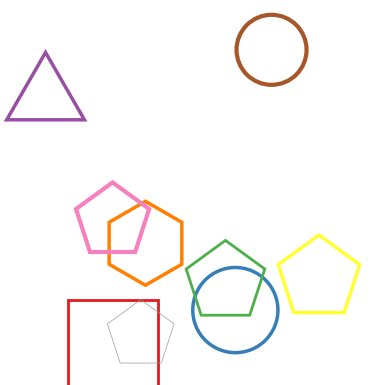[{"shape": "square", "thickness": 2, "radius": 0.58, "center": [0.293, 0.104]}, {"shape": "circle", "thickness": 2.5, "radius": 0.55, "center": [0.611, 0.195]}, {"shape": "pentagon", "thickness": 2, "radius": 0.54, "center": [0.586, 0.268]}, {"shape": "triangle", "thickness": 2.5, "radius": 0.58, "center": [0.118, 0.747]}, {"shape": "hexagon", "thickness": 2.5, "radius": 0.54, "center": [0.378, 0.368]}, {"shape": "pentagon", "thickness": 2.5, "radius": 0.56, "center": [0.828, 0.278]}, {"shape": "circle", "thickness": 3, "radius": 0.45, "center": [0.705, 0.871]}, {"shape": "pentagon", "thickness": 3, "radius": 0.5, "center": [0.292, 0.426]}, {"shape": "pentagon", "thickness": 0.5, "radius": 0.46, "center": [0.366, 0.131]}]